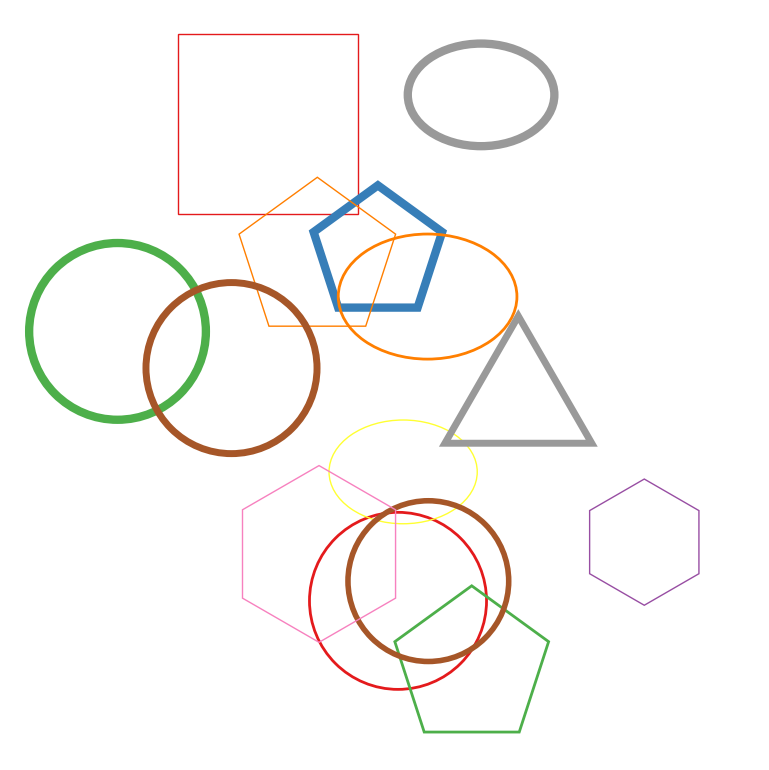[{"shape": "circle", "thickness": 1, "radius": 0.57, "center": [0.517, 0.22]}, {"shape": "square", "thickness": 0.5, "radius": 0.59, "center": [0.348, 0.839]}, {"shape": "pentagon", "thickness": 3, "radius": 0.44, "center": [0.491, 0.672]}, {"shape": "circle", "thickness": 3, "radius": 0.57, "center": [0.153, 0.57]}, {"shape": "pentagon", "thickness": 1, "radius": 0.52, "center": [0.613, 0.134]}, {"shape": "hexagon", "thickness": 0.5, "radius": 0.41, "center": [0.837, 0.296]}, {"shape": "oval", "thickness": 1, "radius": 0.58, "center": [0.555, 0.615]}, {"shape": "pentagon", "thickness": 0.5, "radius": 0.53, "center": [0.412, 0.663]}, {"shape": "oval", "thickness": 0.5, "radius": 0.48, "center": [0.524, 0.387]}, {"shape": "circle", "thickness": 2, "radius": 0.52, "center": [0.556, 0.245]}, {"shape": "circle", "thickness": 2.5, "radius": 0.56, "center": [0.301, 0.522]}, {"shape": "hexagon", "thickness": 0.5, "radius": 0.57, "center": [0.414, 0.281]}, {"shape": "triangle", "thickness": 2.5, "radius": 0.55, "center": [0.673, 0.479]}, {"shape": "oval", "thickness": 3, "radius": 0.48, "center": [0.625, 0.877]}]